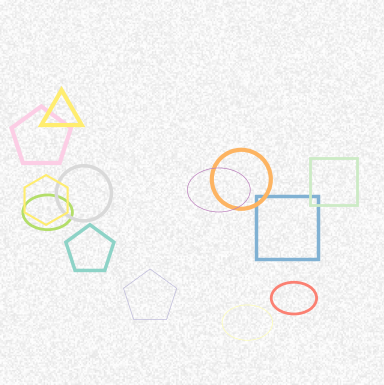[{"shape": "pentagon", "thickness": 2.5, "radius": 0.33, "center": [0.234, 0.351]}, {"shape": "oval", "thickness": 0.5, "radius": 0.33, "center": [0.642, 0.162]}, {"shape": "pentagon", "thickness": 0.5, "radius": 0.36, "center": [0.39, 0.229]}, {"shape": "oval", "thickness": 2, "radius": 0.29, "center": [0.763, 0.226]}, {"shape": "square", "thickness": 2.5, "radius": 0.4, "center": [0.746, 0.409]}, {"shape": "circle", "thickness": 3, "radius": 0.38, "center": [0.627, 0.534]}, {"shape": "oval", "thickness": 2, "radius": 0.32, "center": [0.124, 0.449]}, {"shape": "pentagon", "thickness": 3, "radius": 0.41, "center": [0.107, 0.642]}, {"shape": "circle", "thickness": 2.5, "radius": 0.36, "center": [0.218, 0.498]}, {"shape": "oval", "thickness": 0.5, "radius": 0.41, "center": [0.568, 0.507]}, {"shape": "square", "thickness": 2, "radius": 0.3, "center": [0.866, 0.529]}, {"shape": "hexagon", "thickness": 1.5, "radius": 0.32, "center": [0.12, 0.481]}, {"shape": "triangle", "thickness": 3, "radius": 0.3, "center": [0.16, 0.705]}]